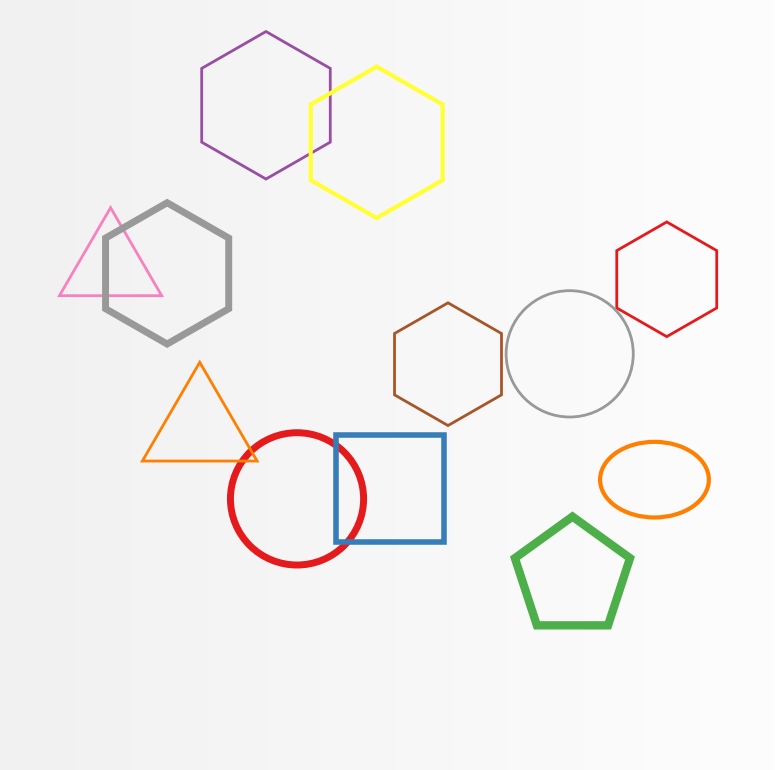[{"shape": "hexagon", "thickness": 1, "radius": 0.37, "center": [0.86, 0.637]}, {"shape": "circle", "thickness": 2.5, "radius": 0.43, "center": [0.383, 0.352]}, {"shape": "square", "thickness": 2, "radius": 0.35, "center": [0.503, 0.366]}, {"shape": "pentagon", "thickness": 3, "radius": 0.39, "center": [0.739, 0.251]}, {"shape": "hexagon", "thickness": 1, "radius": 0.48, "center": [0.343, 0.863]}, {"shape": "triangle", "thickness": 1, "radius": 0.43, "center": [0.258, 0.444]}, {"shape": "oval", "thickness": 1.5, "radius": 0.35, "center": [0.844, 0.377]}, {"shape": "hexagon", "thickness": 1.5, "radius": 0.49, "center": [0.486, 0.815]}, {"shape": "hexagon", "thickness": 1, "radius": 0.4, "center": [0.578, 0.527]}, {"shape": "triangle", "thickness": 1, "radius": 0.38, "center": [0.143, 0.654]}, {"shape": "hexagon", "thickness": 2.5, "radius": 0.46, "center": [0.216, 0.645]}, {"shape": "circle", "thickness": 1, "radius": 0.41, "center": [0.735, 0.54]}]